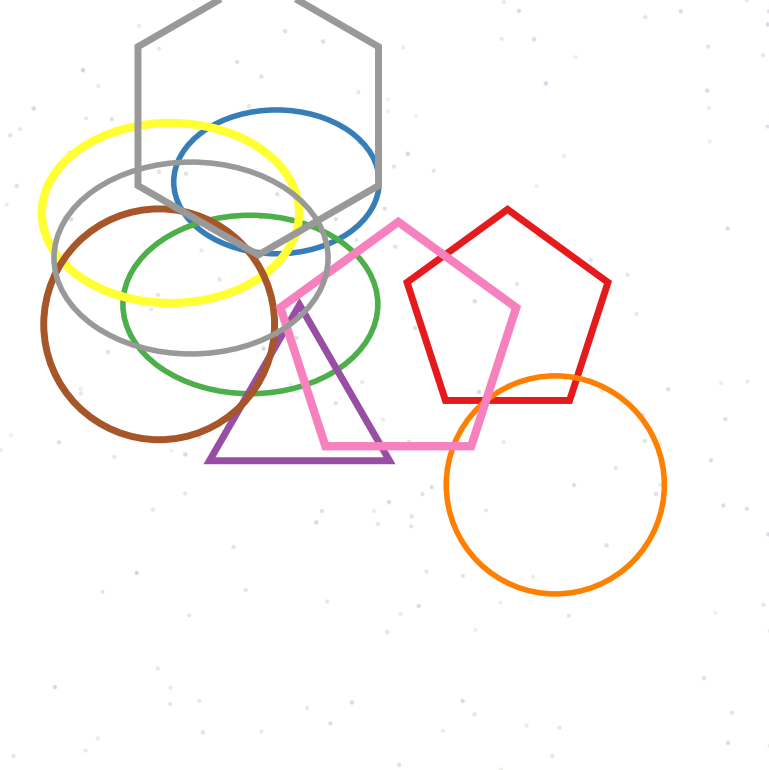[{"shape": "pentagon", "thickness": 2.5, "radius": 0.69, "center": [0.659, 0.591]}, {"shape": "oval", "thickness": 2, "radius": 0.67, "center": [0.359, 0.764]}, {"shape": "oval", "thickness": 2, "radius": 0.83, "center": [0.325, 0.605]}, {"shape": "triangle", "thickness": 2.5, "radius": 0.68, "center": [0.389, 0.469]}, {"shape": "circle", "thickness": 2, "radius": 0.71, "center": [0.721, 0.37]}, {"shape": "oval", "thickness": 3, "radius": 0.84, "center": [0.221, 0.723]}, {"shape": "circle", "thickness": 2.5, "radius": 0.75, "center": [0.207, 0.579]}, {"shape": "pentagon", "thickness": 3, "radius": 0.81, "center": [0.517, 0.551]}, {"shape": "oval", "thickness": 2, "radius": 0.89, "center": [0.248, 0.665]}, {"shape": "hexagon", "thickness": 2.5, "radius": 0.9, "center": [0.335, 0.849]}]